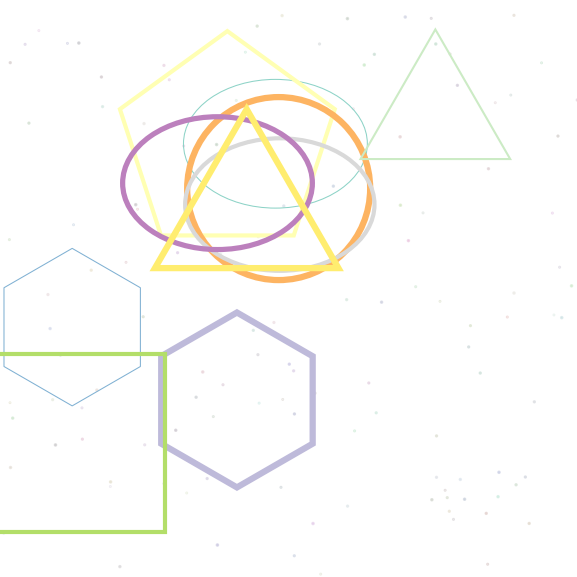[{"shape": "oval", "thickness": 0.5, "radius": 0.8, "center": [0.477, 0.75]}, {"shape": "pentagon", "thickness": 2, "radius": 0.98, "center": [0.394, 0.75]}, {"shape": "hexagon", "thickness": 3, "radius": 0.76, "center": [0.41, 0.307]}, {"shape": "hexagon", "thickness": 0.5, "radius": 0.68, "center": [0.125, 0.433]}, {"shape": "circle", "thickness": 3, "radius": 0.79, "center": [0.483, 0.673]}, {"shape": "square", "thickness": 2, "radius": 0.77, "center": [0.132, 0.232]}, {"shape": "oval", "thickness": 2, "radius": 0.82, "center": [0.485, 0.645]}, {"shape": "oval", "thickness": 2.5, "radius": 0.82, "center": [0.377, 0.682]}, {"shape": "triangle", "thickness": 1, "radius": 0.75, "center": [0.754, 0.799]}, {"shape": "triangle", "thickness": 3, "radius": 0.92, "center": [0.427, 0.627]}]